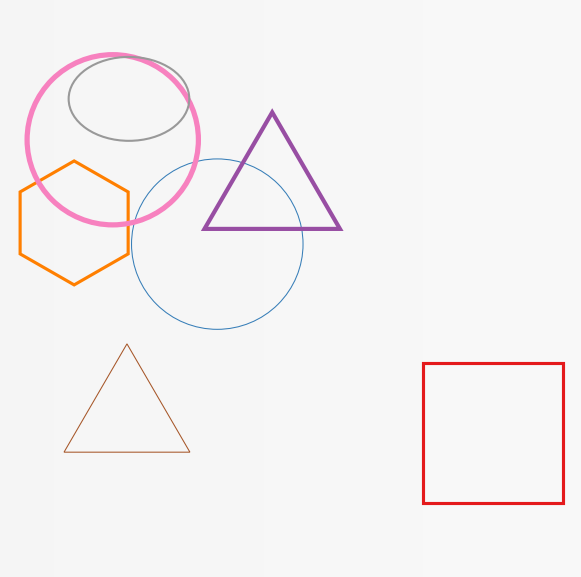[{"shape": "square", "thickness": 1.5, "radius": 0.6, "center": [0.848, 0.25]}, {"shape": "circle", "thickness": 0.5, "radius": 0.74, "center": [0.374, 0.576]}, {"shape": "triangle", "thickness": 2, "radius": 0.67, "center": [0.468, 0.67]}, {"shape": "hexagon", "thickness": 1.5, "radius": 0.54, "center": [0.128, 0.613]}, {"shape": "triangle", "thickness": 0.5, "radius": 0.63, "center": [0.218, 0.279]}, {"shape": "circle", "thickness": 2.5, "radius": 0.74, "center": [0.194, 0.757]}, {"shape": "oval", "thickness": 1, "radius": 0.52, "center": [0.222, 0.828]}]